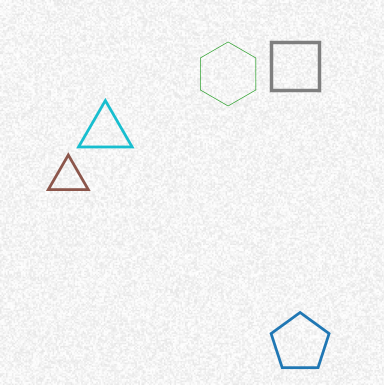[{"shape": "pentagon", "thickness": 2, "radius": 0.4, "center": [0.779, 0.109]}, {"shape": "hexagon", "thickness": 0.5, "radius": 0.42, "center": [0.592, 0.808]}, {"shape": "triangle", "thickness": 2, "radius": 0.3, "center": [0.177, 0.537]}, {"shape": "square", "thickness": 2.5, "radius": 0.31, "center": [0.766, 0.828]}, {"shape": "triangle", "thickness": 2, "radius": 0.4, "center": [0.274, 0.658]}]